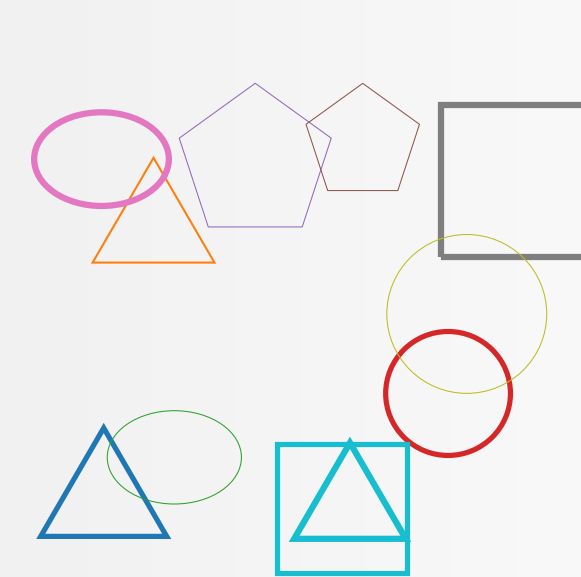[{"shape": "triangle", "thickness": 2.5, "radius": 0.63, "center": [0.178, 0.133]}, {"shape": "triangle", "thickness": 1, "radius": 0.61, "center": [0.264, 0.605]}, {"shape": "oval", "thickness": 0.5, "radius": 0.58, "center": [0.3, 0.207]}, {"shape": "circle", "thickness": 2.5, "radius": 0.54, "center": [0.771, 0.318]}, {"shape": "pentagon", "thickness": 0.5, "radius": 0.69, "center": [0.439, 0.717]}, {"shape": "pentagon", "thickness": 0.5, "radius": 0.51, "center": [0.624, 0.752]}, {"shape": "oval", "thickness": 3, "radius": 0.58, "center": [0.175, 0.724]}, {"shape": "square", "thickness": 3, "radius": 0.66, "center": [0.891, 0.686]}, {"shape": "circle", "thickness": 0.5, "radius": 0.69, "center": [0.803, 0.456]}, {"shape": "square", "thickness": 2.5, "radius": 0.56, "center": [0.588, 0.118]}, {"shape": "triangle", "thickness": 3, "radius": 0.55, "center": [0.602, 0.122]}]